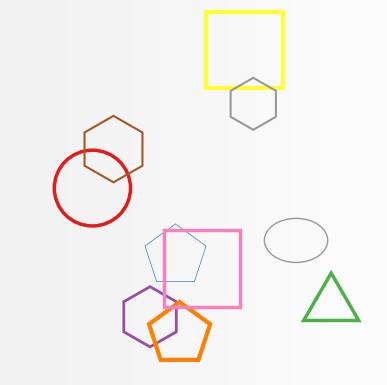[{"shape": "circle", "thickness": 2.5, "radius": 0.49, "center": [0.238, 0.511]}, {"shape": "pentagon", "thickness": 0.5, "radius": 0.41, "center": [0.453, 0.335]}, {"shape": "triangle", "thickness": 2.5, "radius": 0.41, "center": [0.855, 0.209]}, {"shape": "hexagon", "thickness": 2, "radius": 0.39, "center": [0.387, 0.177]}, {"shape": "pentagon", "thickness": 3, "radius": 0.41, "center": [0.463, 0.132]}, {"shape": "square", "thickness": 3, "radius": 0.49, "center": [0.631, 0.869]}, {"shape": "hexagon", "thickness": 1.5, "radius": 0.43, "center": [0.293, 0.613]}, {"shape": "square", "thickness": 2.5, "radius": 0.49, "center": [0.521, 0.303]}, {"shape": "oval", "thickness": 1, "radius": 0.41, "center": [0.764, 0.376]}, {"shape": "hexagon", "thickness": 1.5, "radius": 0.34, "center": [0.654, 0.73]}]